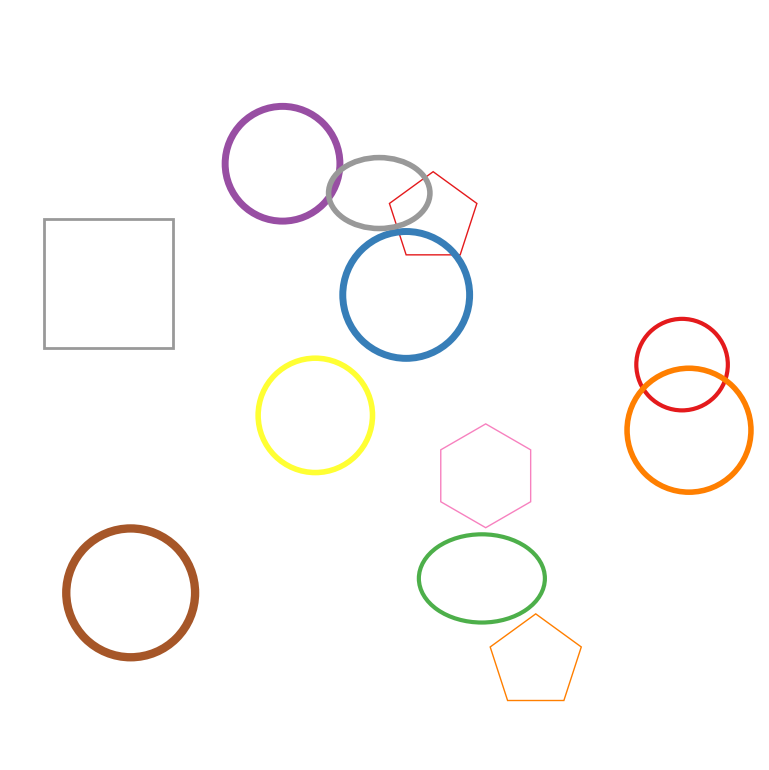[{"shape": "circle", "thickness": 1.5, "radius": 0.3, "center": [0.886, 0.526]}, {"shape": "pentagon", "thickness": 0.5, "radius": 0.3, "center": [0.563, 0.717]}, {"shape": "circle", "thickness": 2.5, "radius": 0.41, "center": [0.528, 0.617]}, {"shape": "oval", "thickness": 1.5, "radius": 0.41, "center": [0.626, 0.249]}, {"shape": "circle", "thickness": 2.5, "radius": 0.37, "center": [0.367, 0.787]}, {"shape": "pentagon", "thickness": 0.5, "radius": 0.31, "center": [0.696, 0.141]}, {"shape": "circle", "thickness": 2, "radius": 0.4, "center": [0.895, 0.441]}, {"shape": "circle", "thickness": 2, "radius": 0.37, "center": [0.41, 0.461]}, {"shape": "circle", "thickness": 3, "radius": 0.42, "center": [0.17, 0.23]}, {"shape": "hexagon", "thickness": 0.5, "radius": 0.34, "center": [0.631, 0.382]}, {"shape": "square", "thickness": 1, "radius": 0.42, "center": [0.141, 0.631]}, {"shape": "oval", "thickness": 2, "radius": 0.33, "center": [0.493, 0.749]}]